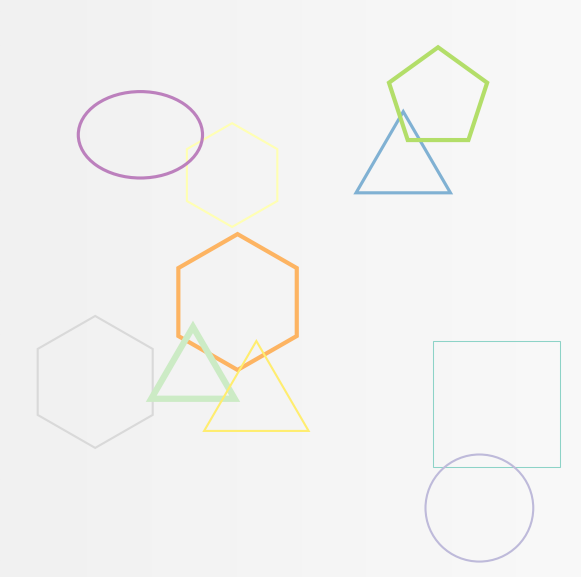[{"shape": "square", "thickness": 0.5, "radius": 0.55, "center": [0.854, 0.299]}, {"shape": "hexagon", "thickness": 1, "radius": 0.45, "center": [0.399, 0.696]}, {"shape": "circle", "thickness": 1, "radius": 0.46, "center": [0.825, 0.119]}, {"shape": "triangle", "thickness": 1.5, "radius": 0.47, "center": [0.694, 0.712]}, {"shape": "hexagon", "thickness": 2, "radius": 0.59, "center": [0.409, 0.476]}, {"shape": "pentagon", "thickness": 2, "radius": 0.44, "center": [0.754, 0.828]}, {"shape": "hexagon", "thickness": 1, "radius": 0.57, "center": [0.164, 0.338]}, {"shape": "oval", "thickness": 1.5, "radius": 0.53, "center": [0.242, 0.766]}, {"shape": "triangle", "thickness": 3, "radius": 0.41, "center": [0.332, 0.35]}, {"shape": "triangle", "thickness": 1, "radius": 0.52, "center": [0.441, 0.305]}]